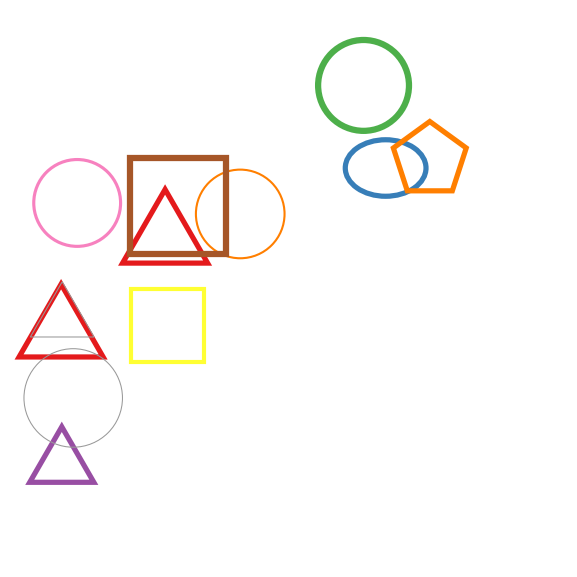[{"shape": "triangle", "thickness": 2.5, "radius": 0.42, "center": [0.106, 0.423]}, {"shape": "triangle", "thickness": 2.5, "radius": 0.43, "center": [0.286, 0.586]}, {"shape": "oval", "thickness": 2.5, "radius": 0.35, "center": [0.668, 0.708]}, {"shape": "circle", "thickness": 3, "radius": 0.39, "center": [0.63, 0.851]}, {"shape": "triangle", "thickness": 2.5, "radius": 0.32, "center": [0.107, 0.196]}, {"shape": "pentagon", "thickness": 2.5, "radius": 0.33, "center": [0.744, 0.722]}, {"shape": "circle", "thickness": 1, "radius": 0.38, "center": [0.416, 0.629]}, {"shape": "square", "thickness": 2, "radius": 0.32, "center": [0.29, 0.435]}, {"shape": "square", "thickness": 3, "radius": 0.42, "center": [0.308, 0.642]}, {"shape": "circle", "thickness": 1.5, "radius": 0.38, "center": [0.134, 0.648]}, {"shape": "circle", "thickness": 0.5, "radius": 0.43, "center": [0.127, 0.31]}, {"shape": "triangle", "thickness": 0.5, "radius": 0.32, "center": [0.108, 0.447]}]